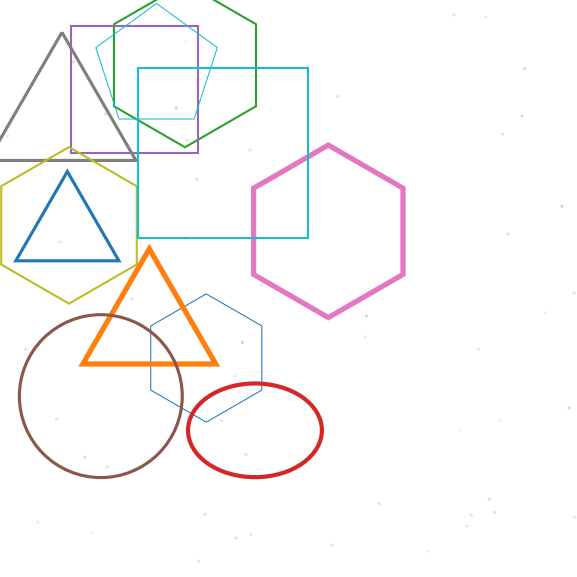[{"shape": "hexagon", "thickness": 0.5, "radius": 0.56, "center": [0.357, 0.379]}, {"shape": "triangle", "thickness": 1.5, "radius": 0.52, "center": [0.117, 0.599]}, {"shape": "triangle", "thickness": 2.5, "radius": 0.66, "center": [0.259, 0.435]}, {"shape": "hexagon", "thickness": 1, "radius": 0.71, "center": [0.32, 0.886]}, {"shape": "oval", "thickness": 2, "radius": 0.58, "center": [0.442, 0.254]}, {"shape": "square", "thickness": 1, "radius": 0.55, "center": [0.233, 0.844]}, {"shape": "circle", "thickness": 1.5, "radius": 0.71, "center": [0.175, 0.313]}, {"shape": "hexagon", "thickness": 2.5, "radius": 0.75, "center": [0.569, 0.599]}, {"shape": "triangle", "thickness": 1.5, "radius": 0.74, "center": [0.107, 0.795]}, {"shape": "hexagon", "thickness": 1, "radius": 0.68, "center": [0.119, 0.609]}, {"shape": "pentagon", "thickness": 0.5, "radius": 0.55, "center": [0.271, 0.883]}, {"shape": "square", "thickness": 1, "radius": 0.74, "center": [0.386, 0.734]}]